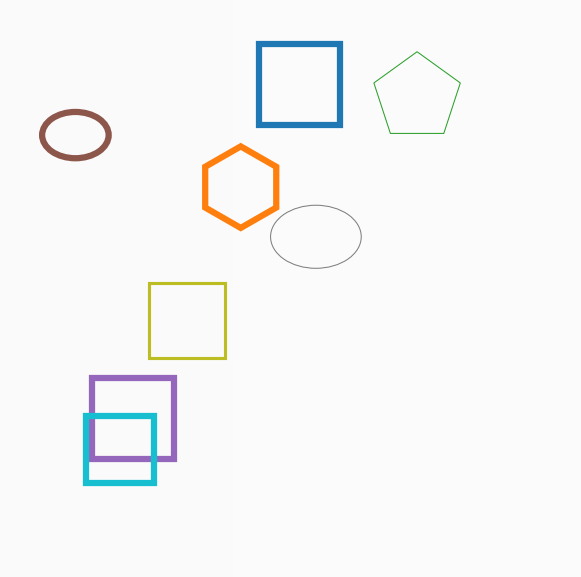[{"shape": "square", "thickness": 3, "radius": 0.35, "center": [0.515, 0.853]}, {"shape": "hexagon", "thickness": 3, "radius": 0.35, "center": [0.414, 0.675]}, {"shape": "pentagon", "thickness": 0.5, "radius": 0.39, "center": [0.718, 0.831]}, {"shape": "square", "thickness": 3, "radius": 0.35, "center": [0.229, 0.275]}, {"shape": "oval", "thickness": 3, "radius": 0.29, "center": [0.13, 0.765]}, {"shape": "oval", "thickness": 0.5, "radius": 0.39, "center": [0.543, 0.589]}, {"shape": "square", "thickness": 1.5, "radius": 0.32, "center": [0.322, 0.444]}, {"shape": "square", "thickness": 3, "radius": 0.29, "center": [0.207, 0.221]}]